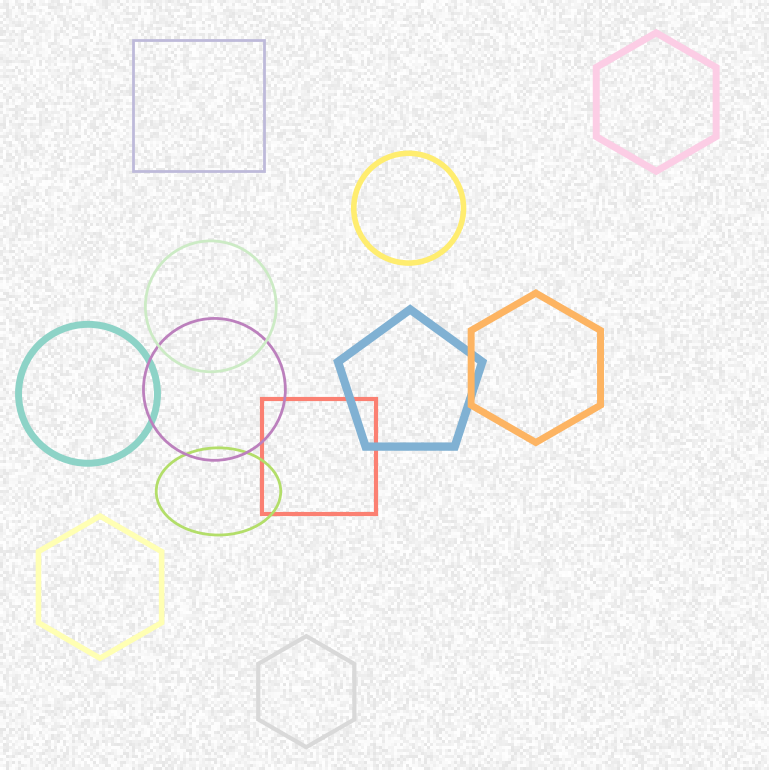[{"shape": "circle", "thickness": 2.5, "radius": 0.45, "center": [0.114, 0.489]}, {"shape": "hexagon", "thickness": 2, "radius": 0.46, "center": [0.13, 0.237]}, {"shape": "square", "thickness": 1, "radius": 0.43, "center": [0.258, 0.862]}, {"shape": "square", "thickness": 1.5, "radius": 0.37, "center": [0.414, 0.407]}, {"shape": "pentagon", "thickness": 3, "radius": 0.49, "center": [0.533, 0.5]}, {"shape": "hexagon", "thickness": 2.5, "radius": 0.49, "center": [0.696, 0.522]}, {"shape": "oval", "thickness": 1, "radius": 0.4, "center": [0.284, 0.362]}, {"shape": "hexagon", "thickness": 2.5, "radius": 0.45, "center": [0.852, 0.867]}, {"shape": "hexagon", "thickness": 1.5, "radius": 0.36, "center": [0.398, 0.102]}, {"shape": "circle", "thickness": 1, "radius": 0.46, "center": [0.278, 0.494]}, {"shape": "circle", "thickness": 1, "radius": 0.42, "center": [0.274, 0.602]}, {"shape": "circle", "thickness": 2, "radius": 0.36, "center": [0.531, 0.73]}]